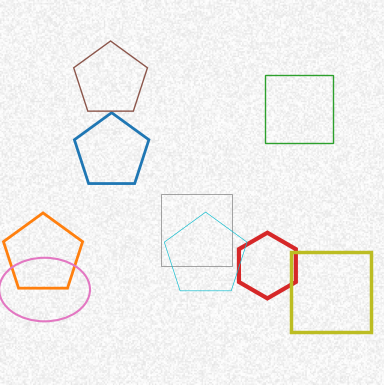[{"shape": "pentagon", "thickness": 2, "radius": 0.51, "center": [0.29, 0.606]}, {"shape": "pentagon", "thickness": 2, "radius": 0.54, "center": [0.112, 0.339]}, {"shape": "square", "thickness": 1, "radius": 0.44, "center": [0.777, 0.717]}, {"shape": "hexagon", "thickness": 3, "radius": 0.43, "center": [0.695, 0.31]}, {"shape": "pentagon", "thickness": 1, "radius": 0.5, "center": [0.287, 0.793]}, {"shape": "oval", "thickness": 1.5, "radius": 0.59, "center": [0.116, 0.248]}, {"shape": "square", "thickness": 0.5, "radius": 0.46, "center": [0.511, 0.403]}, {"shape": "square", "thickness": 2.5, "radius": 0.52, "center": [0.86, 0.241]}, {"shape": "pentagon", "thickness": 0.5, "radius": 0.57, "center": [0.534, 0.336]}]